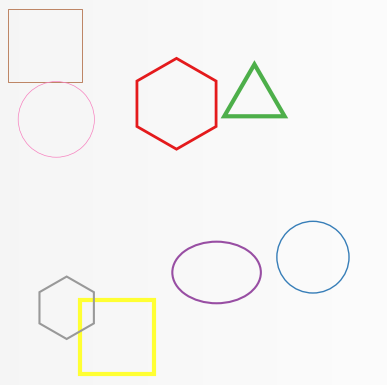[{"shape": "hexagon", "thickness": 2, "radius": 0.59, "center": [0.456, 0.73]}, {"shape": "circle", "thickness": 1, "radius": 0.47, "center": [0.808, 0.332]}, {"shape": "triangle", "thickness": 3, "radius": 0.45, "center": [0.657, 0.743]}, {"shape": "oval", "thickness": 1.5, "radius": 0.57, "center": [0.559, 0.292]}, {"shape": "square", "thickness": 3, "radius": 0.48, "center": [0.302, 0.124]}, {"shape": "square", "thickness": 0.5, "radius": 0.48, "center": [0.116, 0.881]}, {"shape": "circle", "thickness": 0.5, "radius": 0.49, "center": [0.145, 0.69]}, {"shape": "hexagon", "thickness": 1.5, "radius": 0.41, "center": [0.172, 0.201]}]